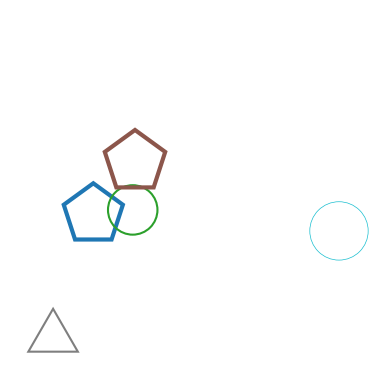[{"shape": "pentagon", "thickness": 3, "radius": 0.4, "center": [0.242, 0.443]}, {"shape": "circle", "thickness": 1.5, "radius": 0.32, "center": [0.345, 0.455]}, {"shape": "pentagon", "thickness": 3, "radius": 0.41, "center": [0.351, 0.58]}, {"shape": "triangle", "thickness": 1.5, "radius": 0.37, "center": [0.138, 0.124]}, {"shape": "circle", "thickness": 0.5, "radius": 0.38, "center": [0.88, 0.4]}]